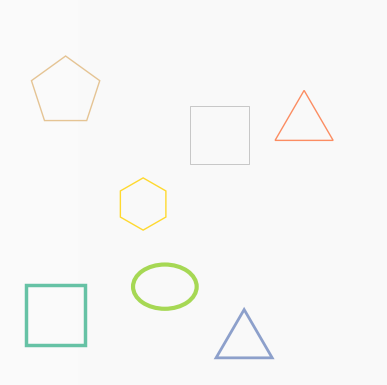[{"shape": "square", "thickness": 2.5, "radius": 0.39, "center": [0.144, 0.182]}, {"shape": "triangle", "thickness": 1, "radius": 0.43, "center": [0.785, 0.679]}, {"shape": "triangle", "thickness": 2, "radius": 0.42, "center": [0.63, 0.112]}, {"shape": "oval", "thickness": 3, "radius": 0.41, "center": [0.425, 0.255]}, {"shape": "hexagon", "thickness": 1, "radius": 0.34, "center": [0.369, 0.47]}, {"shape": "pentagon", "thickness": 1, "radius": 0.46, "center": [0.169, 0.762]}, {"shape": "square", "thickness": 0.5, "radius": 0.38, "center": [0.565, 0.65]}]